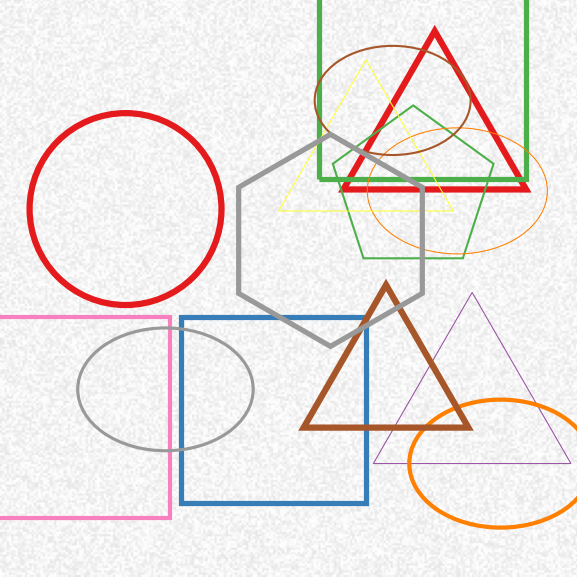[{"shape": "circle", "thickness": 3, "radius": 0.83, "center": [0.217, 0.637]}, {"shape": "triangle", "thickness": 3, "radius": 0.91, "center": [0.753, 0.762]}, {"shape": "square", "thickness": 2.5, "radius": 0.8, "center": [0.474, 0.289]}, {"shape": "square", "thickness": 2.5, "radius": 0.9, "center": [0.731, 0.868]}, {"shape": "pentagon", "thickness": 1, "radius": 0.73, "center": [0.715, 0.67]}, {"shape": "triangle", "thickness": 0.5, "radius": 0.99, "center": [0.818, 0.295]}, {"shape": "oval", "thickness": 2, "radius": 0.79, "center": [0.867, 0.196]}, {"shape": "oval", "thickness": 0.5, "radius": 0.78, "center": [0.792, 0.669]}, {"shape": "triangle", "thickness": 0.5, "radius": 0.87, "center": [0.634, 0.721]}, {"shape": "oval", "thickness": 1, "radius": 0.68, "center": [0.68, 0.825]}, {"shape": "triangle", "thickness": 3, "radius": 0.82, "center": [0.668, 0.341]}, {"shape": "square", "thickness": 2, "radius": 0.87, "center": [0.12, 0.276]}, {"shape": "hexagon", "thickness": 2.5, "radius": 0.92, "center": [0.572, 0.583]}, {"shape": "oval", "thickness": 1.5, "radius": 0.76, "center": [0.287, 0.325]}]